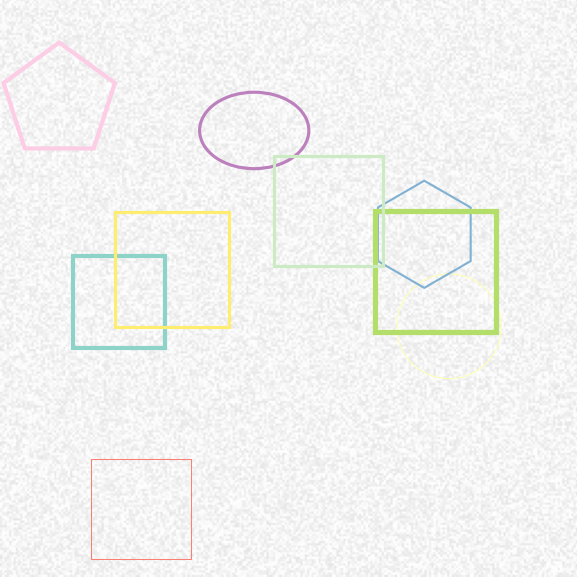[{"shape": "square", "thickness": 2, "radius": 0.4, "center": [0.206, 0.476]}, {"shape": "circle", "thickness": 0.5, "radius": 0.45, "center": [0.778, 0.434]}, {"shape": "square", "thickness": 0.5, "radius": 0.43, "center": [0.244, 0.117]}, {"shape": "hexagon", "thickness": 1, "radius": 0.46, "center": [0.735, 0.593]}, {"shape": "square", "thickness": 2.5, "radius": 0.53, "center": [0.755, 0.529]}, {"shape": "pentagon", "thickness": 2, "radius": 0.51, "center": [0.103, 0.824]}, {"shape": "oval", "thickness": 1.5, "radius": 0.47, "center": [0.44, 0.773]}, {"shape": "square", "thickness": 1.5, "radius": 0.47, "center": [0.569, 0.634]}, {"shape": "square", "thickness": 1.5, "radius": 0.5, "center": [0.298, 0.532]}]